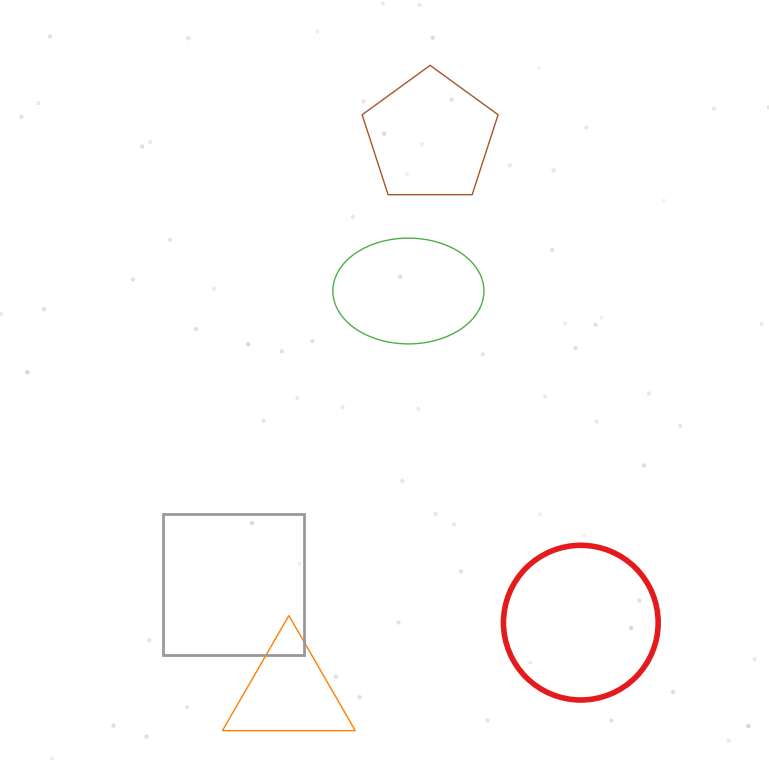[{"shape": "circle", "thickness": 2, "radius": 0.5, "center": [0.754, 0.191]}, {"shape": "oval", "thickness": 0.5, "radius": 0.49, "center": [0.53, 0.622]}, {"shape": "triangle", "thickness": 0.5, "radius": 0.5, "center": [0.375, 0.101]}, {"shape": "pentagon", "thickness": 0.5, "radius": 0.46, "center": [0.559, 0.822]}, {"shape": "square", "thickness": 1, "radius": 0.46, "center": [0.303, 0.241]}]